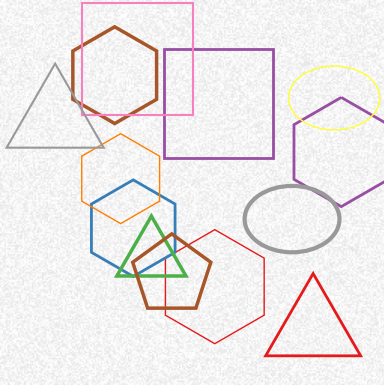[{"shape": "hexagon", "thickness": 1, "radius": 0.74, "center": [0.558, 0.255]}, {"shape": "triangle", "thickness": 2, "radius": 0.71, "center": [0.813, 0.147]}, {"shape": "hexagon", "thickness": 2, "radius": 0.63, "center": [0.346, 0.407]}, {"shape": "triangle", "thickness": 2.5, "radius": 0.52, "center": [0.393, 0.335]}, {"shape": "hexagon", "thickness": 2, "radius": 0.71, "center": [0.886, 0.605]}, {"shape": "square", "thickness": 2, "radius": 0.71, "center": [0.567, 0.73]}, {"shape": "hexagon", "thickness": 1, "radius": 0.58, "center": [0.313, 0.536]}, {"shape": "oval", "thickness": 1, "radius": 0.59, "center": [0.868, 0.746]}, {"shape": "hexagon", "thickness": 2.5, "radius": 0.63, "center": [0.298, 0.805]}, {"shape": "pentagon", "thickness": 2.5, "radius": 0.53, "center": [0.446, 0.286]}, {"shape": "square", "thickness": 1.5, "radius": 0.72, "center": [0.358, 0.847]}, {"shape": "oval", "thickness": 3, "radius": 0.62, "center": [0.759, 0.431]}, {"shape": "triangle", "thickness": 1.5, "radius": 0.73, "center": [0.143, 0.689]}]